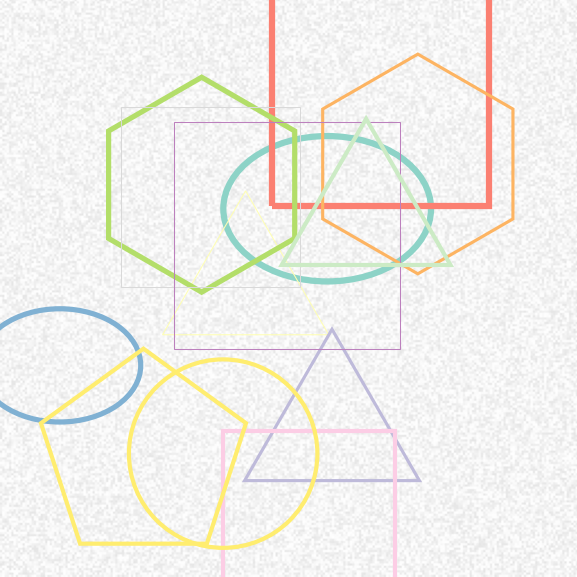[{"shape": "oval", "thickness": 3, "radius": 0.9, "center": [0.567, 0.638]}, {"shape": "triangle", "thickness": 0.5, "radius": 0.83, "center": [0.425, 0.503]}, {"shape": "triangle", "thickness": 1.5, "radius": 0.87, "center": [0.575, 0.254]}, {"shape": "square", "thickness": 3, "radius": 0.94, "center": [0.659, 0.831]}, {"shape": "oval", "thickness": 2.5, "radius": 0.7, "center": [0.104, 0.366]}, {"shape": "hexagon", "thickness": 1.5, "radius": 0.95, "center": [0.723, 0.715]}, {"shape": "hexagon", "thickness": 2.5, "radius": 0.93, "center": [0.349, 0.679]}, {"shape": "square", "thickness": 2, "radius": 0.74, "center": [0.535, 0.104]}, {"shape": "square", "thickness": 0.5, "radius": 0.78, "center": [0.365, 0.658]}, {"shape": "square", "thickness": 0.5, "radius": 0.98, "center": [0.497, 0.591]}, {"shape": "triangle", "thickness": 2, "radius": 0.84, "center": [0.634, 0.625]}, {"shape": "pentagon", "thickness": 2, "radius": 0.93, "center": [0.248, 0.209]}, {"shape": "circle", "thickness": 2, "radius": 0.82, "center": [0.386, 0.214]}]